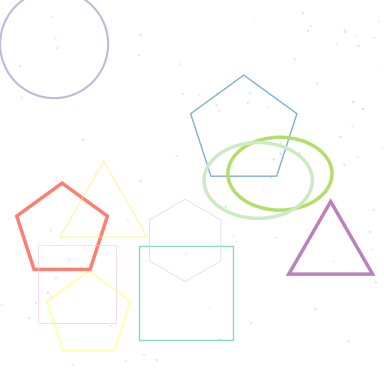[{"shape": "square", "thickness": 1, "radius": 0.61, "center": [0.483, 0.238]}, {"shape": "pentagon", "thickness": 1.5, "radius": 0.57, "center": [0.23, 0.182]}, {"shape": "circle", "thickness": 1.5, "radius": 0.7, "center": [0.141, 0.885]}, {"shape": "pentagon", "thickness": 2.5, "radius": 0.62, "center": [0.161, 0.4]}, {"shape": "pentagon", "thickness": 1, "radius": 0.73, "center": [0.633, 0.66]}, {"shape": "oval", "thickness": 2.5, "radius": 0.68, "center": [0.727, 0.549]}, {"shape": "square", "thickness": 0.5, "radius": 0.51, "center": [0.2, 0.262]}, {"shape": "hexagon", "thickness": 0.5, "radius": 0.53, "center": [0.481, 0.376]}, {"shape": "triangle", "thickness": 2.5, "radius": 0.63, "center": [0.859, 0.351]}, {"shape": "oval", "thickness": 2.5, "radius": 0.7, "center": [0.671, 0.531]}, {"shape": "triangle", "thickness": 0.5, "radius": 0.65, "center": [0.269, 0.45]}]